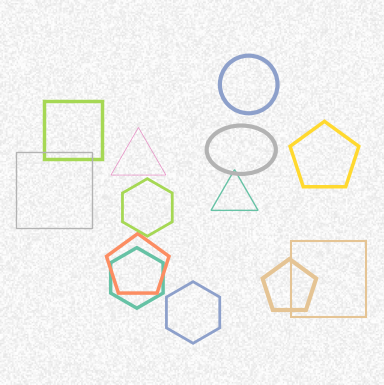[{"shape": "hexagon", "thickness": 2.5, "radius": 0.39, "center": [0.356, 0.278]}, {"shape": "triangle", "thickness": 1, "radius": 0.35, "center": [0.609, 0.489]}, {"shape": "pentagon", "thickness": 2.5, "radius": 0.43, "center": [0.358, 0.308]}, {"shape": "circle", "thickness": 3, "radius": 0.37, "center": [0.646, 0.781]}, {"shape": "hexagon", "thickness": 2, "radius": 0.4, "center": [0.502, 0.188]}, {"shape": "triangle", "thickness": 0.5, "radius": 0.41, "center": [0.36, 0.586]}, {"shape": "hexagon", "thickness": 2, "radius": 0.37, "center": [0.383, 0.461]}, {"shape": "square", "thickness": 2.5, "radius": 0.38, "center": [0.189, 0.663]}, {"shape": "pentagon", "thickness": 2.5, "radius": 0.47, "center": [0.843, 0.591]}, {"shape": "pentagon", "thickness": 3, "radius": 0.37, "center": [0.752, 0.254]}, {"shape": "square", "thickness": 1.5, "radius": 0.49, "center": [0.853, 0.276]}, {"shape": "oval", "thickness": 3, "radius": 0.45, "center": [0.627, 0.611]}, {"shape": "square", "thickness": 1, "radius": 0.49, "center": [0.14, 0.508]}]